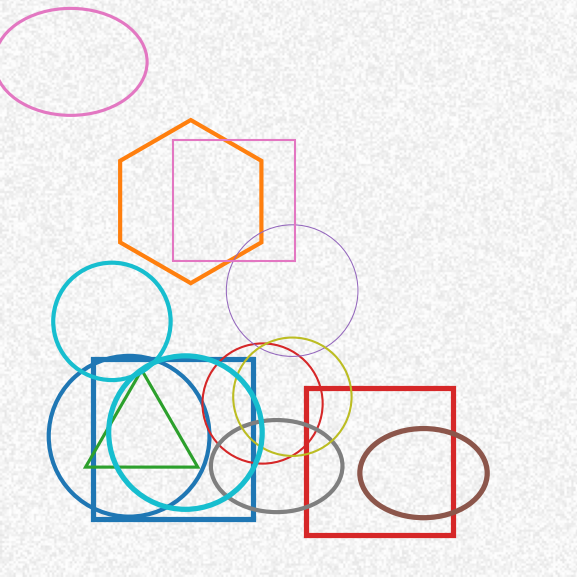[{"shape": "square", "thickness": 2.5, "radius": 0.7, "center": [0.299, 0.239]}, {"shape": "circle", "thickness": 2, "radius": 0.7, "center": [0.224, 0.244]}, {"shape": "hexagon", "thickness": 2, "radius": 0.71, "center": [0.33, 0.65]}, {"shape": "triangle", "thickness": 1.5, "radius": 0.56, "center": [0.245, 0.246]}, {"shape": "circle", "thickness": 1, "radius": 0.52, "center": [0.455, 0.3]}, {"shape": "square", "thickness": 2.5, "radius": 0.64, "center": [0.656, 0.2]}, {"shape": "circle", "thickness": 0.5, "radius": 0.57, "center": [0.506, 0.496]}, {"shape": "oval", "thickness": 2.5, "radius": 0.55, "center": [0.733, 0.18]}, {"shape": "square", "thickness": 1, "radius": 0.53, "center": [0.405, 0.652]}, {"shape": "oval", "thickness": 1.5, "radius": 0.66, "center": [0.122, 0.892]}, {"shape": "oval", "thickness": 2, "radius": 0.57, "center": [0.479, 0.192]}, {"shape": "circle", "thickness": 1, "radius": 0.51, "center": [0.506, 0.312]}, {"shape": "circle", "thickness": 2.5, "radius": 0.66, "center": [0.321, 0.25]}, {"shape": "circle", "thickness": 2, "radius": 0.51, "center": [0.194, 0.443]}]